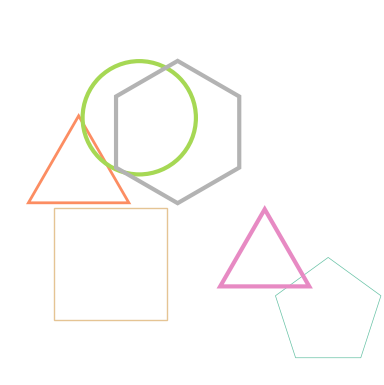[{"shape": "pentagon", "thickness": 0.5, "radius": 0.72, "center": [0.852, 0.187]}, {"shape": "triangle", "thickness": 2, "radius": 0.75, "center": [0.204, 0.549]}, {"shape": "triangle", "thickness": 3, "radius": 0.67, "center": [0.688, 0.323]}, {"shape": "circle", "thickness": 3, "radius": 0.74, "center": [0.362, 0.694]}, {"shape": "square", "thickness": 1, "radius": 0.73, "center": [0.287, 0.315]}, {"shape": "hexagon", "thickness": 3, "radius": 0.92, "center": [0.461, 0.657]}]